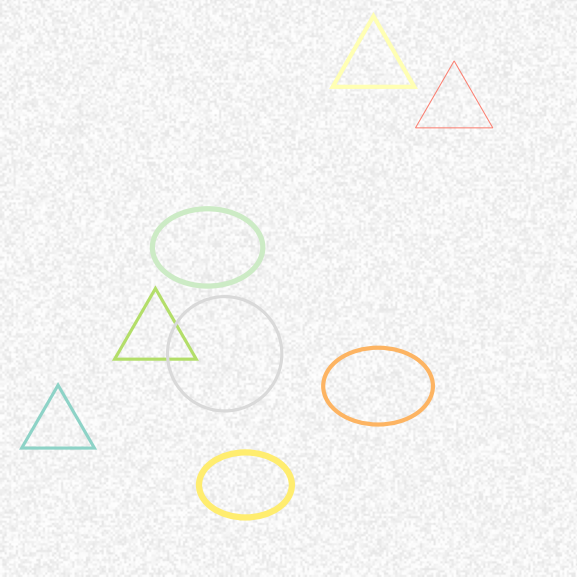[{"shape": "triangle", "thickness": 1.5, "radius": 0.36, "center": [0.101, 0.26]}, {"shape": "triangle", "thickness": 2, "radius": 0.41, "center": [0.647, 0.89]}, {"shape": "triangle", "thickness": 0.5, "radius": 0.39, "center": [0.786, 0.816]}, {"shape": "oval", "thickness": 2, "radius": 0.48, "center": [0.655, 0.331]}, {"shape": "triangle", "thickness": 1.5, "radius": 0.41, "center": [0.269, 0.418]}, {"shape": "circle", "thickness": 1.5, "radius": 0.49, "center": [0.389, 0.387]}, {"shape": "oval", "thickness": 2.5, "radius": 0.48, "center": [0.359, 0.571]}, {"shape": "oval", "thickness": 3, "radius": 0.4, "center": [0.425, 0.159]}]